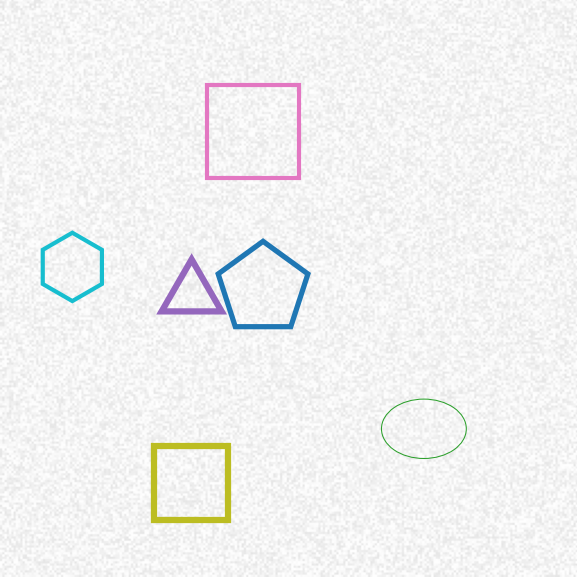[{"shape": "pentagon", "thickness": 2.5, "radius": 0.41, "center": [0.455, 0.5]}, {"shape": "oval", "thickness": 0.5, "radius": 0.37, "center": [0.734, 0.257]}, {"shape": "triangle", "thickness": 3, "radius": 0.3, "center": [0.332, 0.49]}, {"shape": "square", "thickness": 2, "radius": 0.4, "center": [0.438, 0.771]}, {"shape": "square", "thickness": 3, "radius": 0.32, "center": [0.331, 0.162]}, {"shape": "hexagon", "thickness": 2, "radius": 0.3, "center": [0.125, 0.537]}]